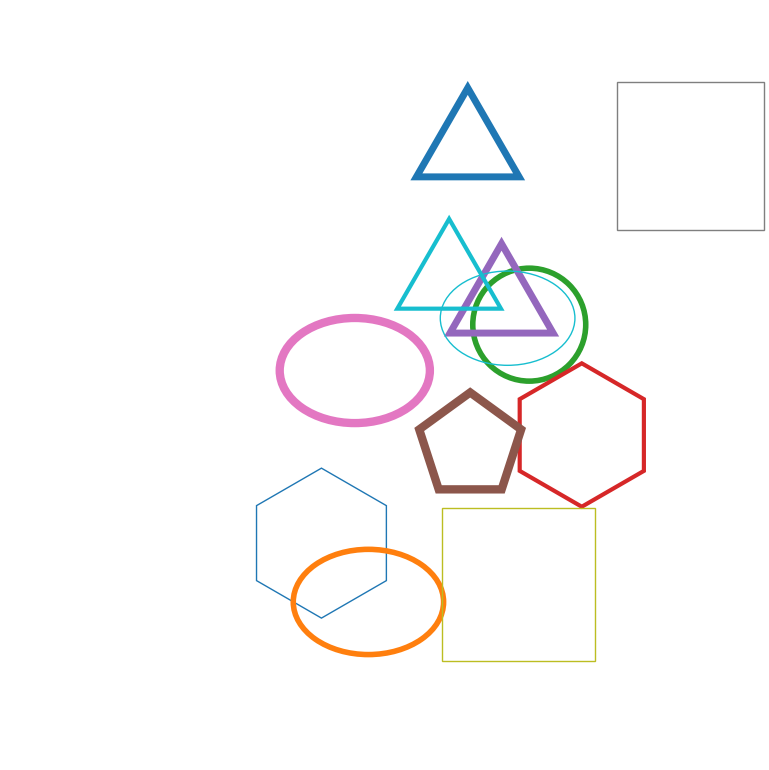[{"shape": "hexagon", "thickness": 0.5, "radius": 0.49, "center": [0.417, 0.295]}, {"shape": "triangle", "thickness": 2.5, "radius": 0.38, "center": [0.607, 0.809]}, {"shape": "oval", "thickness": 2, "radius": 0.49, "center": [0.478, 0.218]}, {"shape": "circle", "thickness": 2, "radius": 0.37, "center": [0.687, 0.578]}, {"shape": "hexagon", "thickness": 1.5, "radius": 0.47, "center": [0.756, 0.435]}, {"shape": "triangle", "thickness": 2.5, "radius": 0.39, "center": [0.651, 0.606]}, {"shape": "pentagon", "thickness": 3, "radius": 0.35, "center": [0.611, 0.421]}, {"shape": "oval", "thickness": 3, "radius": 0.49, "center": [0.461, 0.519]}, {"shape": "square", "thickness": 0.5, "radius": 0.48, "center": [0.897, 0.797]}, {"shape": "square", "thickness": 0.5, "radius": 0.49, "center": [0.673, 0.241]}, {"shape": "triangle", "thickness": 1.5, "radius": 0.39, "center": [0.583, 0.638]}, {"shape": "oval", "thickness": 0.5, "radius": 0.44, "center": [0.659, 0.587]}]